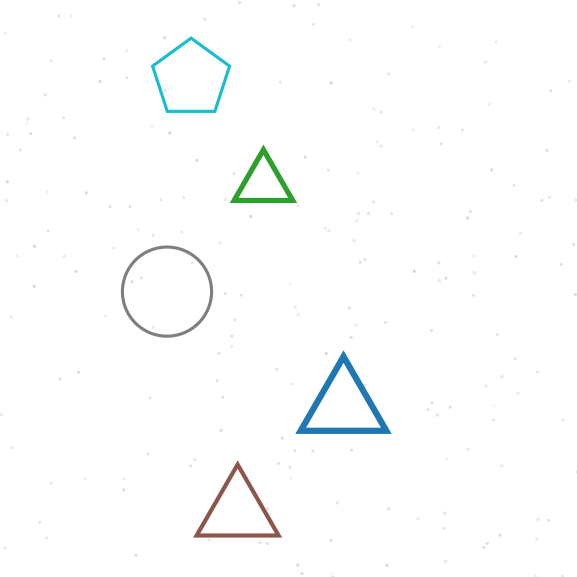[{"shape": "triangle", "thickness": 3, "radius": 0.43, "center": [0.595, 0.296]}, {"shape": "triangle", "thickness": 2.5, "radius": 0.29, "center": [0.456, 0.681]}, {"shape": "triangle", "thickness": 2, "radius": 0.41, "center": [0.411, 0.113]}, {"shape": "circle", "thickness": 1.5, "radius": 0.39, "center": [0.289, 0.494]}, {"shape": "pentagon", "thickness": 1.5, "radius": 0.35, "center": [0.331, 0.863]}]